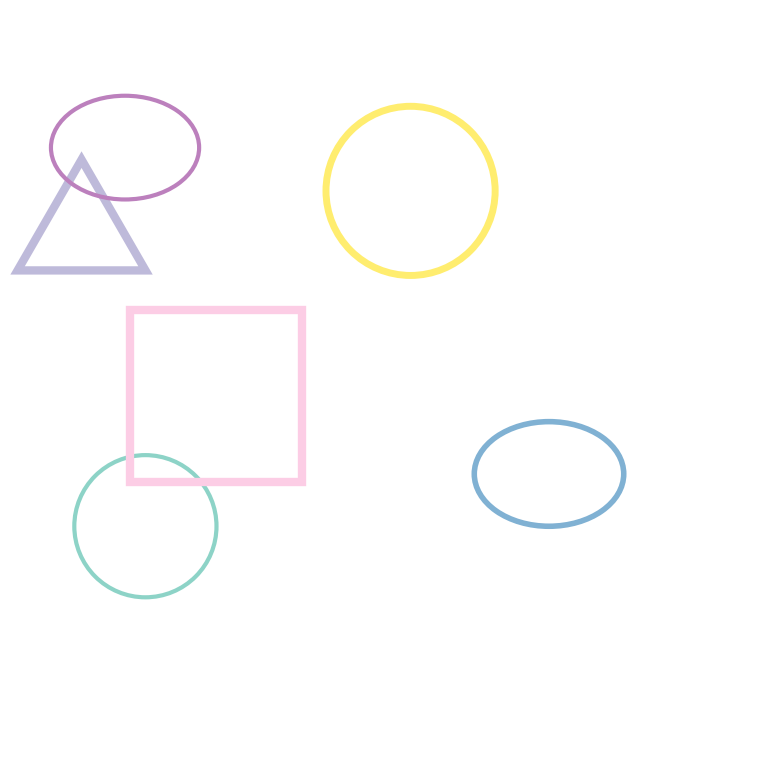[{"shape": "circle", "thickness": 1.5, "radius": 0.46, "center": [0.189, 0.317]}, {"shape": "triangle", "thickness": 3, "radius": 0.48, "center": [0.106, 0.697]}, {"shape": "oval", "thickness": 2, "radius": 0.49, "center": [0.713, 0.384]}, {"shape": "square", "thickness": 3, "radius": 0.56, "center": [0.281, 0.486]}, {"shape": "oval", "thickness": 1.5, "radius": 0.48, "center": [0.162, 0.808]}, {"shape": "circle", "thickness": 2.5, "radius": 0.55, "center": [0.533, 0.752]}]